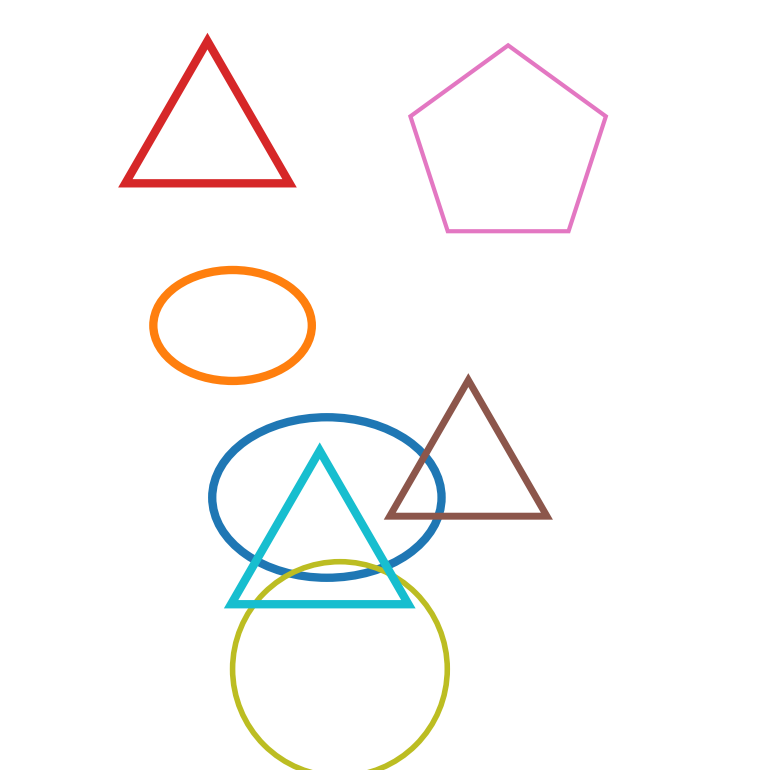[{"shape": "oval", "thickness": 3, "radius": 0.74, "center": [0.425, 0.354]}, {"shape": "oval", "thickness": 3, "radius": 0.51, "center": [0.302, 0.577]}, {"shape": "triangle", "thickness": 3, "radius": 0.62, "center": [0.269, 0.823]}, {"shape": "triangle", "thickness": 2.5, "radius": 0.59, "center": [0.608, 0.389]}, {"shape": "pentagon", "thickness": 1.5, "radius": 0.67, "center": [0.66, 0.808]}, {"shape": "circle", "thickness": 2, "radius": 0.7, "center": [0.441, 0.131]}, {"shape": "triangle", "thickness": 3, "radius": 0.66, "center": [0.415, 0.282]}]